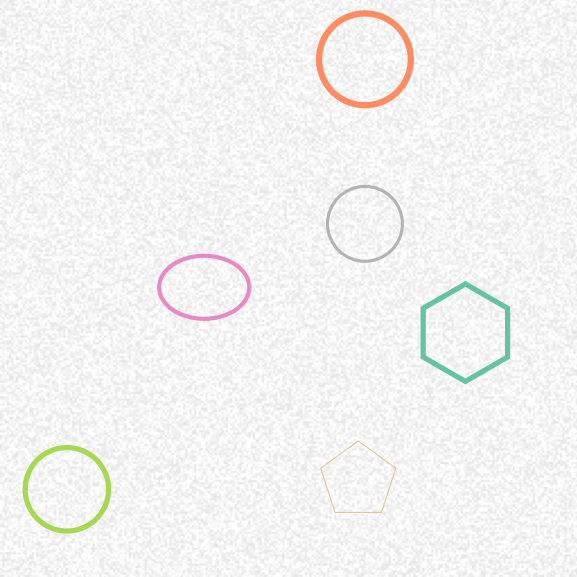[{"shape": "hexagon", "thickness": 2.5, "radius": 0.42, "center": [0.806, 0.423]}, {"shape": "circle", "thickness": 3, "radius": 0.4, "center": [0.632, 0.896]}, {"shape": "oval", "thickness": 2, "radius": 0.39, "center": [0.354, 0.502]}, {"shape": "circle", "thickness": 2.5, "radius": 0.36, "center": [0.116, 0.152]}, {"shape": "pentagon", "thickness": 0.5, "radius": 0.34, "center": [0.62, 0.167]}, {"shape": "circle", "thickness": 1.5, "radius": 0.32, "center": [0.632, 0.612]}]